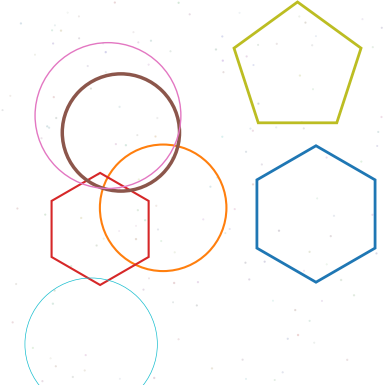[{"shape": "hexagon", "thickness": 2, "radius": 0.89, "center": [0.821, 0.444]}, {"shape": "circle", "thickness": 1.5, "radius": 0.82, "center": [0.424, 0.46]}, {"shape": "hexagon", "thickness": 1.5, "radius": 0.73, "center": [0.26, 0.405]}, {"shape": "circle", "thickness": 2.5, "radius": 0.76, "center": [0.314, 0.656]}, {"shape": "circle", "thickness": 1, "radius": 0.95, "center": [0.28, 0.7]}, {"shape": "pentagon", "thickness": 2, "radius": 0.87, "center": [0.773, 0.821]}, {"shape": "circle", "thickness": 0.5, "radius": 0.86, "center": [0.237, 0.106]}]